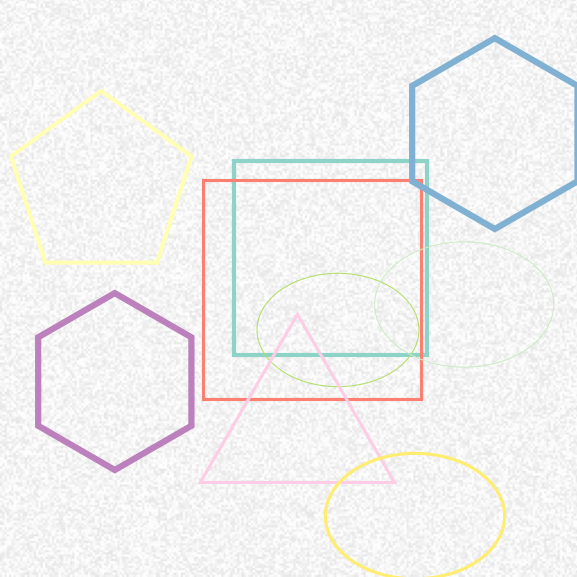[{"shape": "square", "thickness": 2, "radius": 0.84, "center": [0.573, 0.552]}, {"shape": "pentagon", "thickness": 2, "radius": 0.82, "center": [0.175, 0.677]}, {"shape": "square", "thickness": 1.5, "radius": 0.95, "center": [0.54, 0.498]}, {"shape": "hexagon", "thickness": 3, "radius": 0.83, "center": [0.857, 0.768]}, {"shape": "oval", "thickness": 0.5, "radius": 0.7, "center": [0.585, 0.428]}, {"shape": "triangle", "thickness": 1.5, "radius": 0.97, "center": [0.515, 0.261]}, {"shape": "hexagon", "thickness": 3, "radius": 0.77, "center": [0.199, 0.338]}, {"shape": "oval", "thickness": 0.5, "radius": 0.78, "center": [0.804, 0.472]}, {"shape": "oval", "thickness": 1.5, "radius": 0.78, "center": [0.719, 0.105]}]